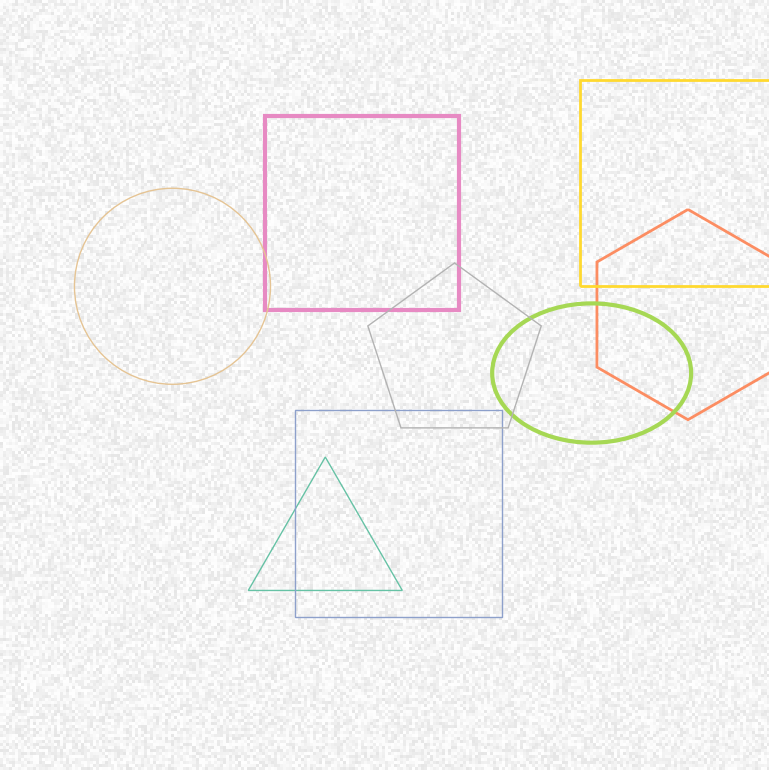[{"shape": "triangle", "thickness": 0.5, "radius": 0.58, "center": [0.422, 0.291]}, {"shape": "hexagon", "thickness": 1, "radius": 0.68, "center": [0.893, 0.591]}, {"shape": "square", "thickness": 0.5, "radius": 0.67, "center": [0.518, 0.333]}, {"shape": "square", "thickness": 1.5, "radius": 0.63, "center": [0.47, 0.723]}, {"shape": "oval", "thickness": 1.5, "radius": 0.65, "center": [0.768, 0.516]}, {"shape": "square", "thickness": 1, "radius": 0.67, "center": [0.887, 0.763]}, {"shape": "circle", "thickness": 0.5, "radius": 0.64, "center": [0.224, 0.628]}, {"shape": "pentagon", "thickness": 0.5, "radius": 0.59, "center": [0.59, 0.54]}]